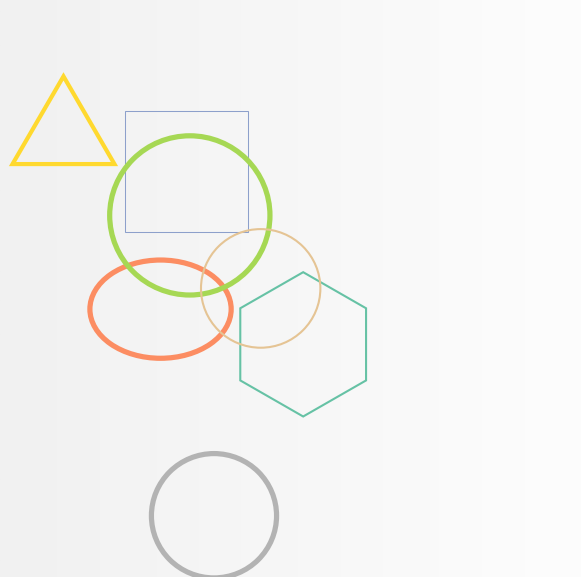[{"shape": "hexagon", "thickness": 1, "radius": 0.62, "center": [0.522, 0.403]}, {"shape": "oval", "thickness": 2.5, "radius": 0.61, "center": [0.276, 0.464]}, {"shape": "square", "thickness": 0.5, "radius": 0.53, "center": [0.321, 0.702]}, {"shape": "circle", "thickness": 2.5, "radius": 0.69, "center": [0.327, 0.626]}, {"shape": "triangle", "thickness": 2, "radius": 0.51, "center": [0.109, 0.766]}, {"shape": "circle", "thickness": 1, "radius": 0.51, "center": [0.448, 0.5]}, {"shape": "circle", "thickness": 2.5, "radius": 0.54, "center": [0.368, 0.106]}]